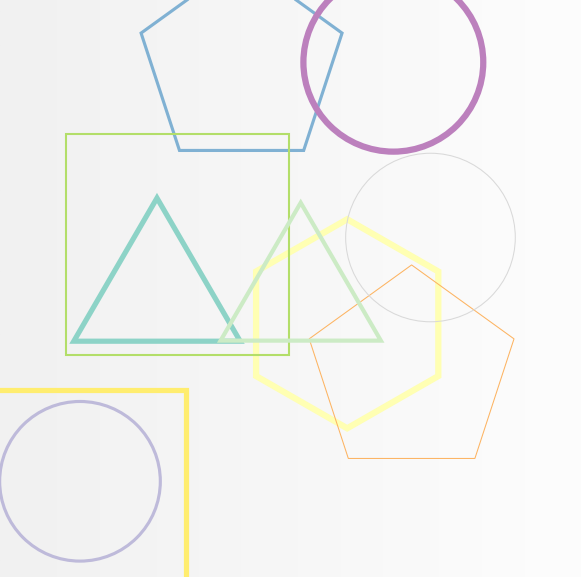[{"shape": "triangle", "thickness": 2.5, "radius": 0.83, "center": [0.27, 0.491]}, {"shape": "hexagon", "thickness": 3, "radius": 0.91, "center": [0.597, 0.438]}, {"shape": "circle", "thickness": 1.5, "radius": 0.69, "center": [0.138, 0.166]}, {"shape": "pentagon", "thickness": 1.5, "radius": 0.91, "center": [0.416, 0.886]}, {"shape": "pentagon", "thickness": 0.5, "radius": 0.93, "center": [0.708, 0.355]}, {"shape": "square", "thickness": 1, "radius": 0.96, "center": [0.306, 0.576]}, {"shape": "circle", "thickness": 0.5, "radius": 0.73, "center": [0.741, 0.588]}, {"shape": "circle", "thickness": 3, "radius": 0.77, "center": [0.677, 0.891]}, {"shape": "triangle", "thickness": 2, "radius": 0.8, "center": [0.517, 0.489]}, {"shape": "square", "thickness": 2.5, "radius": 0.89, "center": [0.14, 0.146]}]